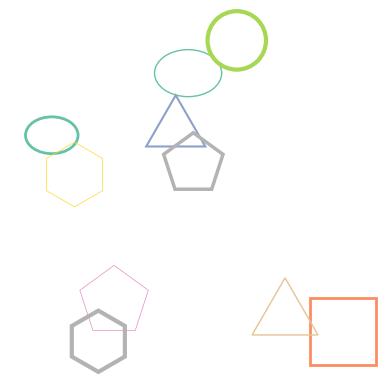[{"shape": "oval", "thickness": 2, "radius": 0.34, "center": [0.134, 0.649]}, {"shape": "oval", "thickness": 1, "radius": 0.44, "center": [0.489, 0.81]}, {"shape": "square", "thickness": 2, "radius": 0.43, "center": [0.892, 0.139]}, {"shape": "triangle", "thickness": 1.5, "radius": 0.44, "center": [0.456, 0.664]}, {"shape": "pentagon", "thickness": 0.5, "radius": 0.47, "center": [0.296, 0.217]}, {"shape": "circle", "thickness": 3, "radius": 0.38, "center": [0.615, 0.895]}, {"shape": "hexagon", "thickness": 0.5, "radius": 0.42, "center": [0.193, 0.547]}, {"shape": "triangle", "thickness": 1, "radius": 0.49, "center": [0.74, 0.179]}, {"shape": "pentagon", "thickness": 2.5, "radius": 0.41, "center": [0.502, 0.574]}, {"shape": "hexagon", "thickness": 3, "radius": 0.4, "center": [0.255, 0.114]}]